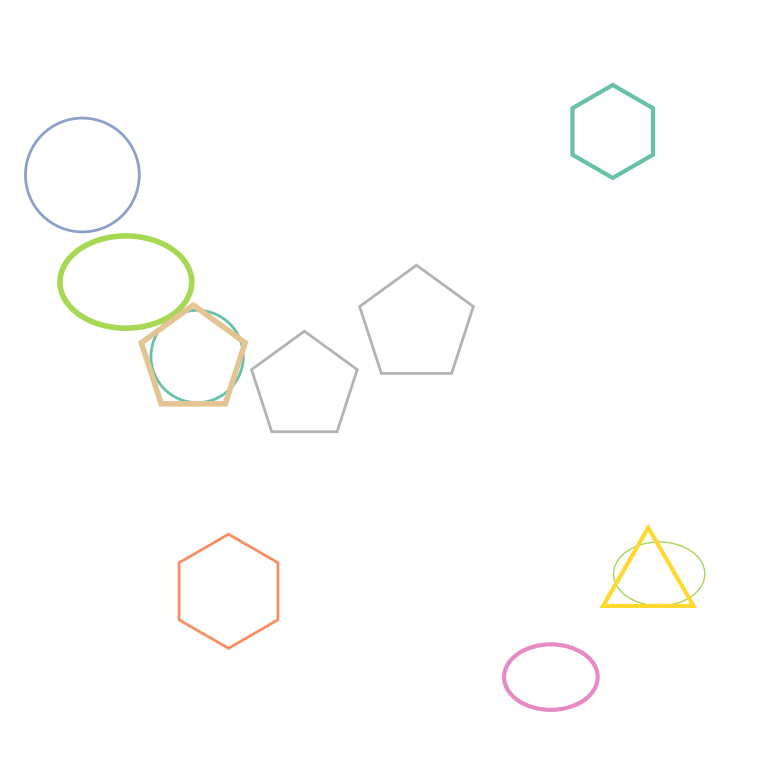[{"shape": "circle", "thickness": 1, "radius": 0.3, "center": [0.256, 0.537]}, {"shape": "hexagon", "thickness": 1.5, "radius": 0.3, "center": [0.796, 0.829]}, {"shape": "hexagon", "thickness": 1, "radius": 0.37, "center": [0.297, 0.232]}, {"shape": "circle", "thickness": 1, "radius": 0.37, "center": [0.107, 0.773]}, {"shape": "oval", "thickness": 1.5, "radius": 0.3, "center": [0.715, 0.121]}, {"shape": "oval", "thickness": 0.5, "radius": 0.3, "center": [0.856, 0.255]}, {"shape": "oval", "thickness": 2, "radius": 0.43, "center": [0.163, 0.634]}, {"shape": "triangle", "thickness": 1.5, "radius": 0.34, "center": [0.842, 0.247]}, {"shape": "pentagon", "thickness": 2, "radius": 0.35, "center": [0.251, 0.533]}, {"shape": "pentagon", "thickness": 1, "radius": 0.36, "center": [0.395, 0.498]}, {"shape": "pentagon", "thickness": 1, "radius": 0.39, "center": [0.541, 0.578]}]